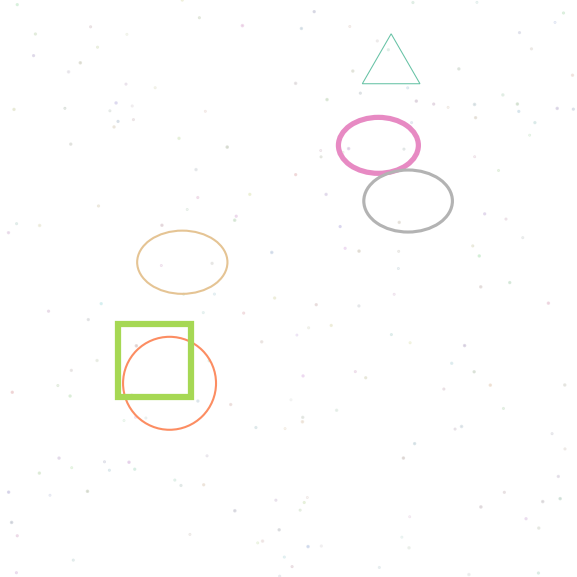[{"shape": "triangle", "thickness": 0.5, "radius": 0.29, "center": [0.677, 0.883]}, {"shape": "circle", "thickness": 1, "radius": 0.4, "center": [0.294, 0.335]}, {"shape": "oval", "thickness": 2.5, "radius": 0.35, "center": [0.655, 0.747]}, {"shape": "square", "thickness": 3, "radius": 0.31, "center": [0.268, 0.375]}, {"shape": "oval", "thickness": 1, "radius": 0.39, "center": [0.316, 0.545]}, {"shape": "oval", "thickness": 1.5, "radius": 0.38, "center": [0.707, 0.651]}]